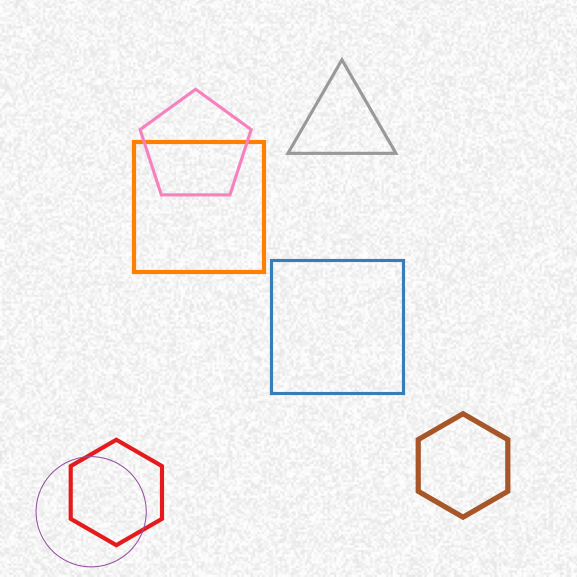[{"shape": "hexagon", "thickness": 2, "radius": 0.46, "center": [0.201, 0.146]}, {"shape": "square", "thickness": 1.5, "radius": 0.57, "center": [0.583, 0.433]}, {"shape": "circle", "thickness": 0.5, "radius": 0.48, "center": [0.158, 0.113]}, {"shape": "square", "thickness": 2, "radius": 0.56, "center": [0.344, 0.641]}, {"shape": "hexagon", "thickness": 2.5, "radius": 0.45, "center": [0.802, 0.193]}, {"shape": "pentagon", "thickness": 1.5, "radius": 0.51, "center": [0.339, 0.743]}, {"shape": "triangle", "thickness": 1.5, "radius": 0.54, "center": [0.592, 0.788]}]